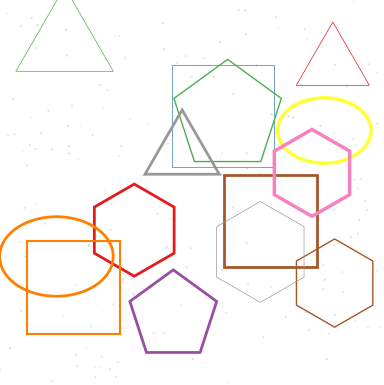[{"shape": "hexagon", "thickness": 2, "radius": 0.6, "center": [0.349, 0.402]}, {"shape": "triangle", "thickness": 0.5, "radius": 0.55, "center": [0.864, 0.833]}, {"shape": "square", "thickness": 0.5, "radius": 0.66, "center": [0.579, 0.698]}, {"shape": "triangle", "thickness": 0.5, "radius": 0.73, "center": [0.168, 0.888]}, {"shape": "pentagon", "thickness": 1, "radius": 0.73, "center": [0.591, 0.699]}, {"shape": "pentagon", "thickness": 2, "radius": 0.59, "center": [0.45, 0.18]}, {"shape": "square", "thickness": 1.5, "radius": 0.6, "center": [0.192, 0.252]}, {"shape": "oval", "thickness": 2, "radius": 0.74, "center": [0.147, 0.334]}, {"shape": "oval", "thickness": 2.5, "radius": 0.61, "center": [0.842, 0.661]}, {"shape": "square", "thickness": 2, "radius": 0.6, "center": [0.703, 0.426]}, {"shape": "hexagon", "thickness": 1, "radius": 0.57, "center": [0.869, 0.265]}, {"shape": "hexagon", "thickness": 2.5, "radius": 0.56, "center": [0.81, 0.551]}, {"shape": "triangle", "thickness": 2, "radius": 0.56, "center": [0.473, 0.603]}, {"shape": "hexagon", "thickness": 0.5, "radius": 0.66, "center": [0.676, 0.346]}]